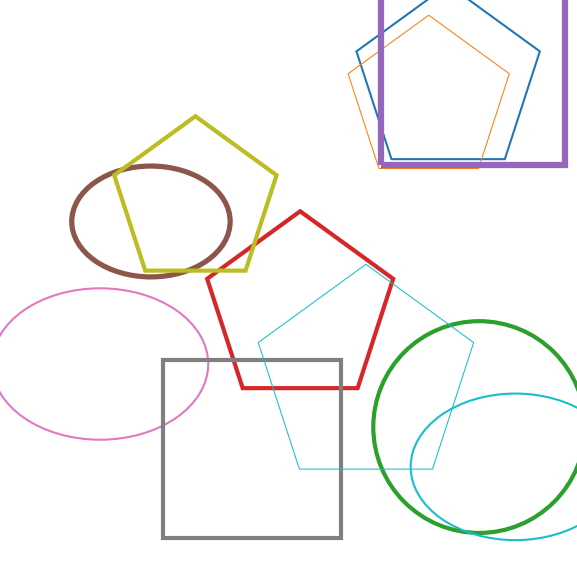[{"shape": "pentagon", "thickness": 1, "radius": 0.83, "center": [0.776, 0.859]}, {"shape": "pentagon", "thickness": 0.5, "radius": 0.73, "center": [0.742, 0.826]}, {"shape": "circle", "thickness": 2, "radius": 0.92, "center": [0.83, 0.26]}, {"shape": "pentagon", "thickness": 2, "radius": 0.85, "center": [0.52, 0.464]}, {"shape": "square", "thickness": 3, "radius": 0.79, "center": [0.819, 0.873]}, {"shape": "oval", "thickness": 2.5, "radius": 0.69, "center": [0.261, 0.616]}, {"shape": "oval", "thickness": 1, "radius": 0.94, "center": [0.173, 0.369]}, {"shape": "square", "thickness": 2, "radius": 0.77, "center": [0.436, 0.222]}, {"shape": "pentagon", "thickness": 2, "radius": 0.74, "center": [0.338, 0.65]}, {"shape": "pentagon", "thickness": 0.5, "radius": 0.98, "center": [0.634, 0.345]}, {"shape": "oval", "thickness": 1, "radius": 0.91, "center": [0.892, 0.191]}]